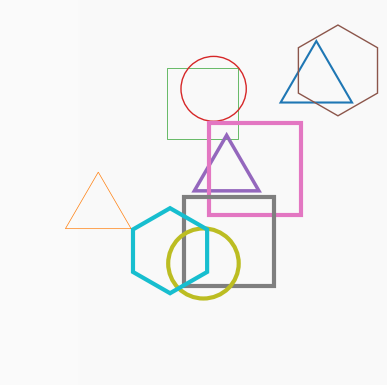[{"shape": "triangle", "thickness": 1.5, "radius": 0.53, "center": [0.816, 0.787]}, {"shape": "triangle", "thickness": 0.5, "radius": 0.49, "center": [0.254, 0.455]}, {"shape": "square", "thickness": 0.5, "radius": 0.46, "center": [0.522, 0.73]}, {"shape": "circle", "thickness": 1, "radius": 0.42, "center": [0.551, 0.769]}, {"shape": "triangle", "thickness": 2.5, "radius": 0.48, "center": [0.585, 0.552]}, {"shape": "hexagon", "thickness": 1, "radius": 0.59, "center": [0.872, 0.817]}, {"shape": "square", "thickness": 3, "radius": 0.59, "center": [0.659, 0.562]}, {"shape": "square", "thickness": 3, "radius": 0.58, "center": [0.592, 0.373]}, {"shape": "circle", "thickness": 3, "radius": 0.45, "center": [0.525, 0.316]}, {"shape": "hexagon", "thickness": 3, "radius": 0.55, "center": [0.439, 0.349]}]